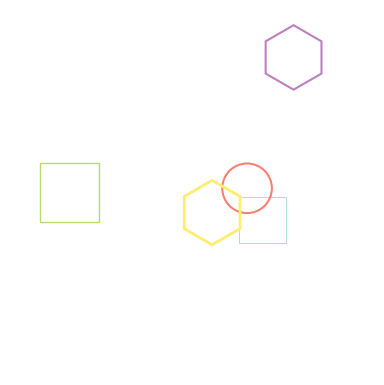[{"shape": "square", "thickness": 0.5, "radius": 0.3, "center": [0.681, 0.428]}, {"shape": "circle", "thickness": 1.5, "radius": 0.32, "center": [0.642, 0.511]}, {"shape": "square", "thickness": 1, "radius": 0.39, "center": [0.18, 0.501]}, {"shape": "hexagon", "thickness": 1.5, "radius": 0.42, "center": [0.763, 0.851]}, {"shape": "hexagon", "thickness": 2, "radius": 0.42, "center": [0.551, 0.448]}]